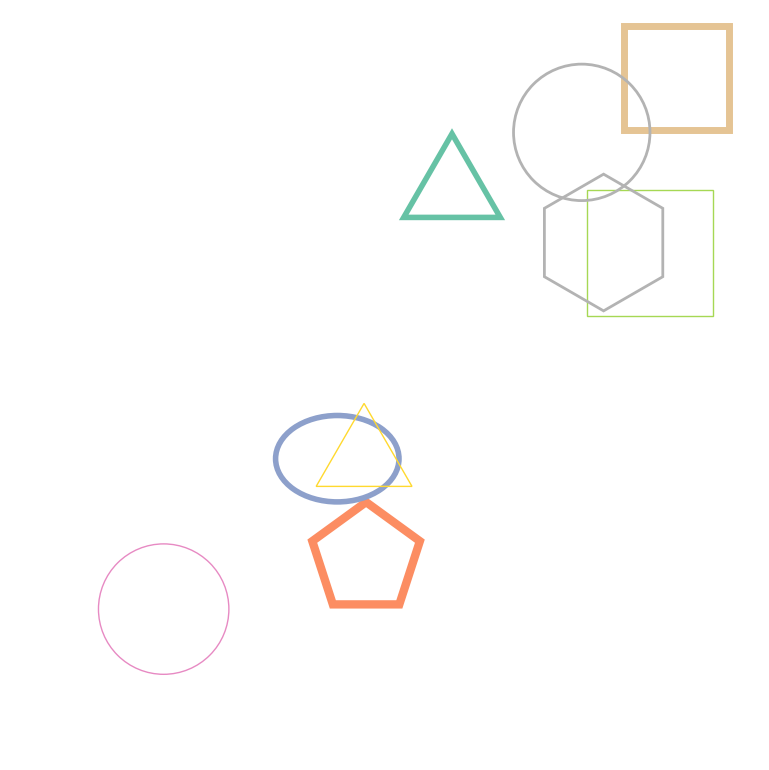[{"shape": "triangle", "thickness": 2, "radius": 0.36, "center": [0.587, 0.754]}, {"shape": "pentagon", "thickness": 3, "radius": 0.37, "center": [0.475, 0.274]}, {"shape": "oval", "thickness": 2, "radius": 0.4, "center": [0.438, 0.404]}, {"shape": "circle", "thickness": 0.5, "radius": 0.42, "center": [0.213, 0.209]}, {"shape": "square", "thickness": 0.5, "radius": 0.41, "center": [0.844, 0.672]}, {"shape": "triangle", "thickness": 0.5, "radius": 0.36, "center": [0.473, 0.404]}, {"shape": "square", "thickness": 2.5, "radius": 0.34, "center": [0.878, 0.899]}, {"shape": "circle", "thickness": 1, "radius": 0.44, "center": [0.756, 0.828]}, {"shape": "hexagon", "thickness": 1, "radius": 0.44, "center": [0.784, 0.685]}]